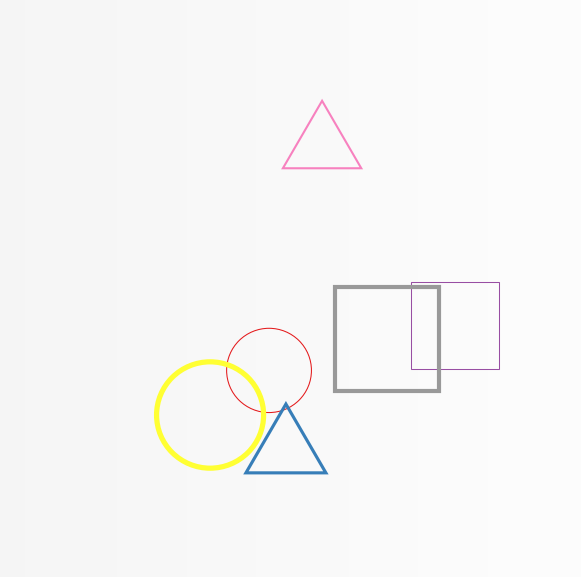[{"shape": "circle", "thickness": 0.5, "radius": 0.36, "center": [0.463, 0.358]}, {"shape": "triangle", "thickness": 1.5, "radius": 0.4, "center": [0.492, 0.22]}, {"shape": "square", "thickness": 0.5, "radius": 0.38, "center": [0.783, 0.435]}, {"shape": "circle", "thickness": 2.5, "radius": 0.46, "center": [0.361, 0.281]}, {"shape": "triangle", "thickness": 1, "radius": 0.39, "center": [0.554, 0.747]}, {"shape": "square", "thickness": 2, "radius": 0.45, "center": [0.666, 0.411]}]